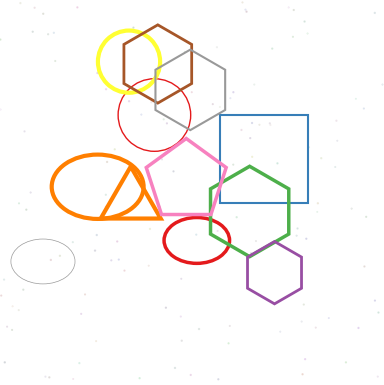[{"shape": "circle", "thickness": 1, "radius": 0.47, "center": [0.401, 0.701]}, {"shape": "oval", "thickness": 2.5, "radius": 0.43, "center": [0.511, 0.375]}, {"shape": "square", "thickness": 1.5, "radius": 0.57, "center": [0.686, 0.587]}, {"shape": "hexagon", "thickness": 2.5, "radius": 0.59, "center": [0.648, 0.451]}, {"shape": "hexagon", "thickness": 2, "radius": 0.4, "center": [0.713, 0.292]}, {"shape": "oval", "thickness": 3, "radius": 0.6, "center": [0.254, 0.515]}, {"shape": "triangle", "thickness": 3, "radius": 0.45, "center": [0.34, 0.477]}, {"shape": "circle", "thickness": 3, "radius": 0.4, "center": [0.335, 0.84]}, {"shape": "hexagon", "thickness": 2, "radius": 0.51, "center": [0.41, 0.834]}, {"shape": "pentagon", "thickness": 2.5, "radius": 0.55, "center": [0.484, 0.531]}, {"shape": "oval", "thickness": 0.5, "radius": 0.42, "center": [0.112, 0.321]}, {"shape": "hexagon", "thickness": 1.5, "radius": 0.52, "center": [0.494, 0.767]}]